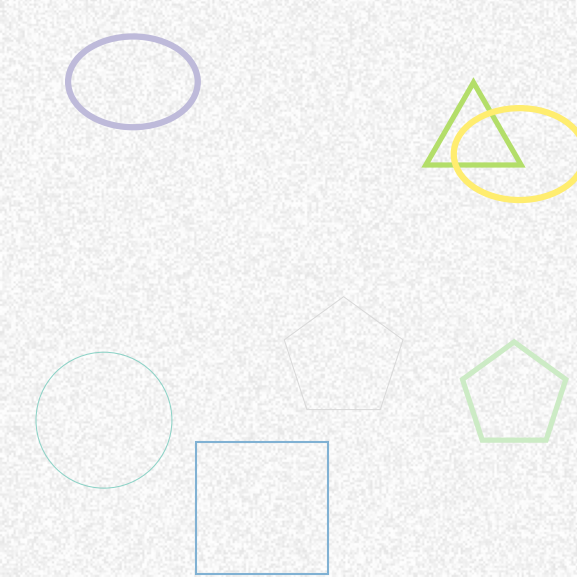[{"shape": "circle", "thickness": 0.5, "radius": 0.59, "center": [0.18, 0.272]}, {"shape": "oval", "thickness": 3, "radius": 0.56, "center": [0.23, 0.857]}, {"shape": "square", "thickness": 1, "radius": 0.57, "center": [0.454, 0.119]}, {"shape": "triangle", "thickness": 2.5, "radius": 0.48, "center": [0.82, 0.761]}, {"shape": "pentagon", "thickness": 0.5, "radius": 0.54, "center": [0.595, 0.377]}, {"shape": "pentagon", "thickness": 2.5, "radius": 0.47, "center": [0.89, 0.313]}, {"shape": "oval", "thickness": 3, "radius": 0.57, "center": [0.899, 0.732]}]